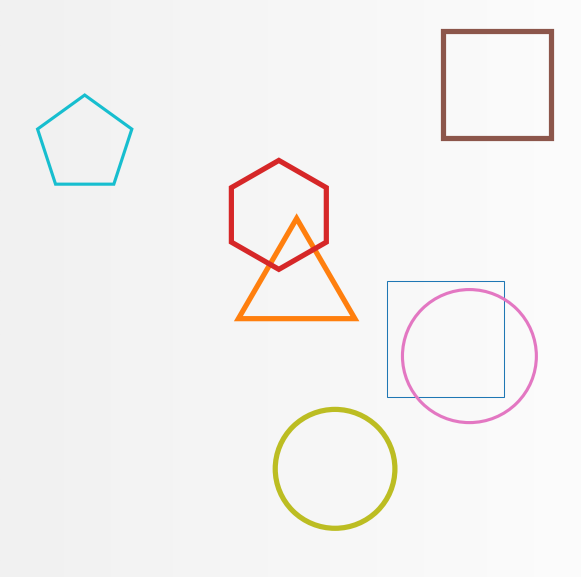[{"shape": "square", "thickness": 0.5, "radius": 0.5, "center": [0.766, 0.412]}, {"shape": "triangle", "thickness": 2.5, "radius": 0.58, "center": [0.51, 0.505]}, {"shape": "hexagon", "thickness": 2.5, "radius": 0.47, "center": [0.48, 0.627]}, {"shape": "square", "thickness": 2.5, "radius": 0.47, "center": [0.855, 0.853]}, {"shape": "circle", "thickness": 1.5, "radius": 0.58, "center": [0.808, 0.383]}, {"shape": "circle", "thickness": 2.5, "radius": 0.51, "center": [0.576, 0.187]}, {"shape": "pentagon", "thickness": 1.5, "radius": 0.43, "center": [0.146, 0.749]}]